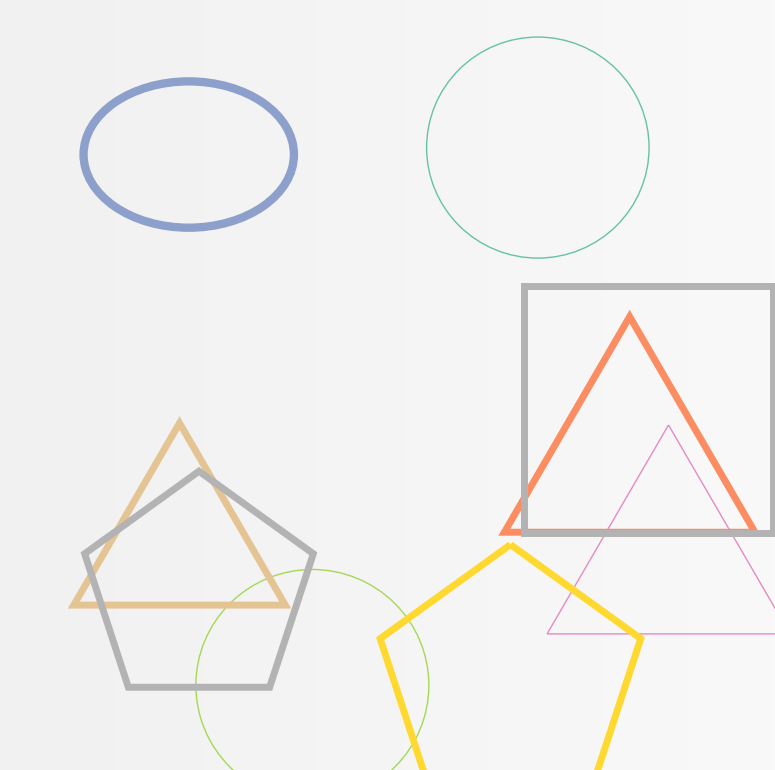[{"shape": "circle", "thickness": 0.5, "radius": 0.72, "center": [0.694, 0.808]}, {"shape": "triangle", "thickness": 2.5, "radius": 0.93, "center": [0.812, 0.402]}, {"shape": "oval", "thickness": 3, "radius": 0.68, "center": [0.244, 0.799]}, {"shape": "triangle", "thickness": 0.5, "radius": 0.9, "center": [0.863, 0.267]}, {"shape": "circle", "thickness": 0.5, "radius": 0.75, "center": [0.403, 0.11]}, {"shape": "pentagon", "thickness": 2.5, "radius": 0.88, "center": [0.659, 0.116]}, {"shape": "triangle", "thickness": 2.5, "radius": 0.79, "center": [0.232, 0.293]}, {"shape": "pentagon", "thickness": 2.5, "radius": 0.78, "center": [0.257, 0.233]}, {"shape": "square", "thickness": 2.5, "radius": 0.8, "center": [0.837, 0.468]}]